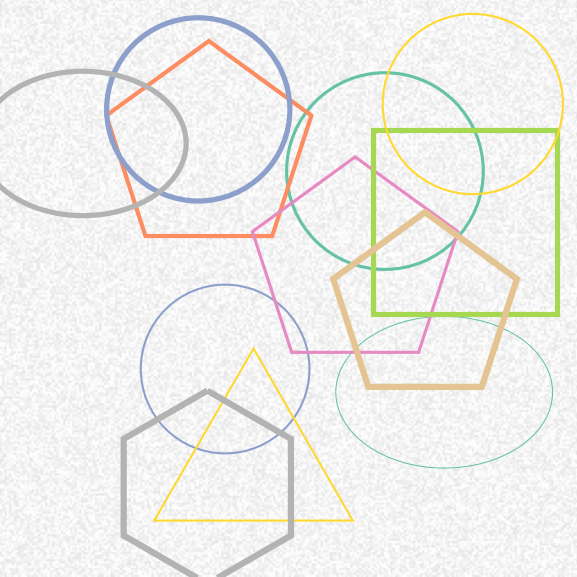[{"shape": "oval", "thickness": 0.5, "radius": 0.94, "center": [0.769, 0.32]}, {"shape": "circle", "thickness": 1.5, "radius": 0.85, "center": [0.667, 0.703]}, {"shape": "pentagon", "thickness": 2, "radius": 0.93, "center": [0.362, 0.741]}, {"shape": "circle", "thickness": 2.5, "radius": 0.79, "center": [0.343, 0.81]}, {"shape": "circle", "thickness": 1, "radius": 0.73, "center": [0.39, 0.36]}, {"shape": "pentagon", "thickness": 1.5, "radius": 0.94, "center": [0.615, 0.54]}, {"shape": "square", "thickness": 2.5, "radius": 0.8, "center": [0.805, 0.615]}, {"shape": "triangle", "thickness": 1, "radius": 0.99, "center": [0.439, 0.197]}, {"shape": "circle", "thickness": 1, "radius": 0.78, "center": [0.819, 0.819]}, {"shape": "pentagon", "thickness": 3, "radius": 0.84, "center": [0.736, 0.464]}, {"shape": "hexagon", "thickness": 3, "radius": 0.84, "center": [0.359, 0.155]}, {"shape": "oval", "thickness": 2.5, "radius": 0.89, "center": [0.144, 0.751]}]